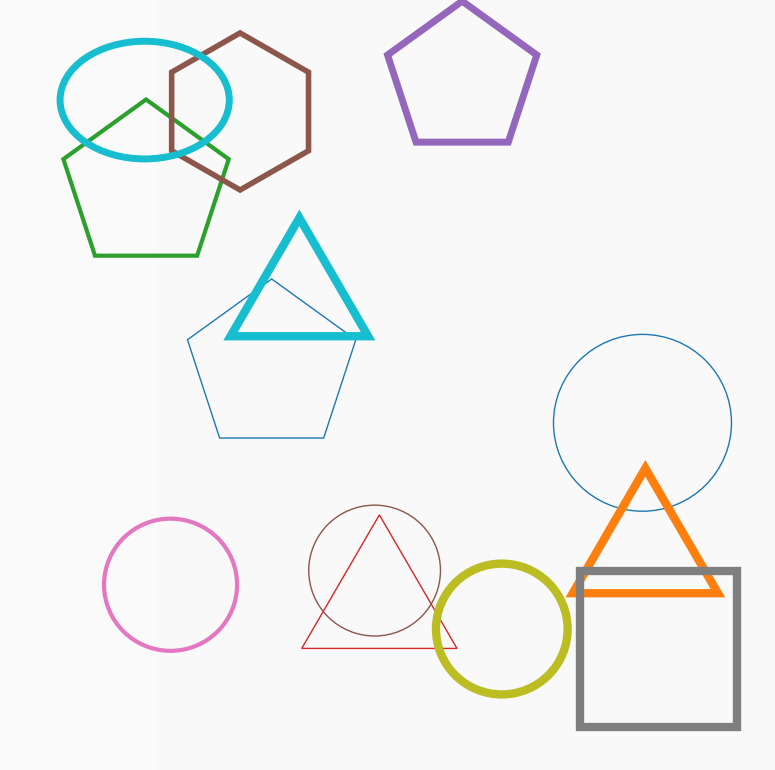[{"shape": "circle", "thickness": 0.5, "radius": 0.57, "center": [0.829, 0.451]}, {"shape": "pentagon", "thickness": 0.5, "radius": 0.57, "center": [0.351, 0.523]}, {"shape": "triangle", "thickness": 3, "radius": 0.54, "center": [0.833, 0.284]}, {"shape": "pentagon", "thickness": 1.5, "radius": 0.56, "center": [0.188, 0.759]}, {"shape": "triangle", "thickness": 0.5, "radius": 0.58, "center": [0.489, 0.216]}, {"shape": "pentagon", "thickness": 2.5, "radius": 0.51, "center": [0.596, 0.897]}, {"shape": "circle", "thickness": 0.5, "radius": 0.42, "center": [0.483, 0.259]}, {"shape": "hexagon", "thickness": 2, "radius": 0.51, "center": [0.31, 0.855]}, {"shape": "circle", "thickness": 1.5, "radius": 0.43, "center": [0.22, 0.241]}, {"shape": "square", "thickness": 3, "radius": 0.51, "center": [0.85, 0.157]}, {"shape": "circle", "thickness": 3, "radius": 0.42, "center": [0.647, 0.183]}, {"shape": "triangle", "thickness": 3, "radius": 0.51, "center": [0.386, 0.615]}, {"shape": "oval", "thickness": 2.5, "radius": 0.55, "center": [0.187, 0.87]}]